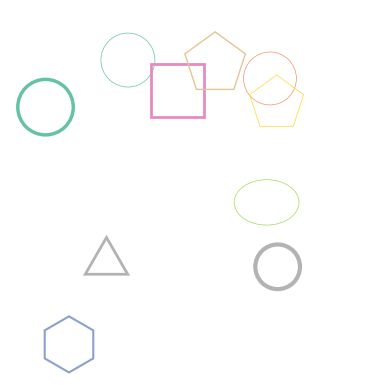[{"shape": "circle", "thickness": 0.5, "radius": 0.35, "center": [0.332, 0.844]}, {"shape": "circle", "thickness": 2.5, "radius": 0.36, "center": [0.118, 0.722]}, {"shape": "circle", "thickness": 0.5, "radius": 0.34, "center": [0.701, 0.796]}, {"shape": "hexagon", "thickness": 1.5, "radius": 0.36, "center": [0.179, 0.105]}, {"shape": "square", "thickness": 2, "radius": 0.34, "center": [0.461, 0.765]}, {"shape": "oval", "thickness": 0.5, "radius": 0.42, "center": [0.692, 0.474]}, {"shape": "pentagon", "thickness": 0.5, "radius": 0.37, "center": [0.719, 0.731]}, {"shape": "pentagon", "thickness": 1, "radius": 0.41, "center": [0.559, 0.835]}, {"shape": "circle", "thickness": 3, "radius": 0.29, "center": [0.721, 0.307]}, {"shape": "triangle", "thickness": 2, "radius": 0.32, "center": [0.277, 0.319]}]